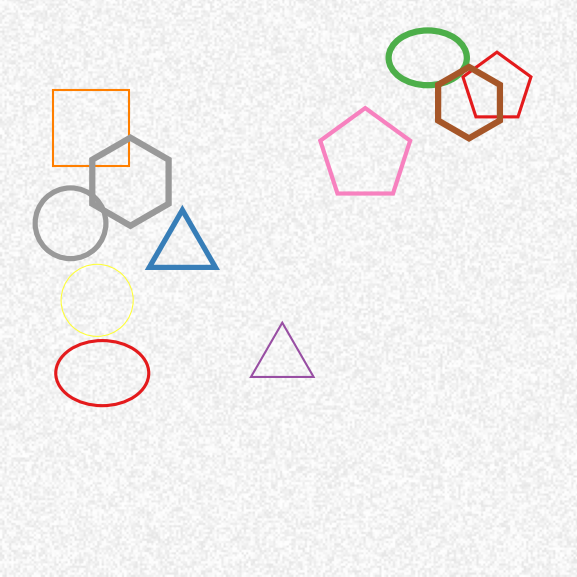[{"shape": "pentagon", "thickness": 1.5, "radius": 0.31, "center": [0.861, 0.847]}, {"shape": "oval", "thickness": 1.5, "radius": 0.4, "center": [0.177, 0.353]}, {"shape": "triangle", "thickness": 2.5, "radius": 0.33, "center": [0.316, 0.569]}, {"shape": "oval", "thickness": 3, "radius": 0.34, "center": [0.741, 0.899]}, {"shape": "triangle", "thickness": 1, "radius": 0.31, "center": [0.489, 0.378]}, {"shape": "square", "thickness": 1, "radius": 0.33, "center": [0.157, 0.778]}, {"shape": "circle", "thickness": 0.5, "radius": 0.31, "center": [0.168, 0.479]}, {"shape": "hexagon", "thickness": 3, "radius": 0.31, "center": [0.812, 0.821]}, {"shape": "pentagon", "thickness": 2, "radius": 0.41, "center": [0.632, 0.73]}, {"shape": "hexagon", "thickness": 3, "radius": 0.38, "center": [0.226, 0.684]}, {"shape": "circle", "thickness": 2.5, "radius": 0.31, "center": [0.122, 0.613]}]